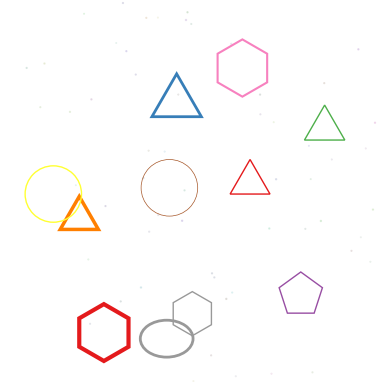[{"shape": "hexagon", "thickness": 3, "radius": 0.37, "center": [0.27, 0.136]}, {"shape": "triangle", "thickness": 1, "radius": 0.3, "center": [0.65, 0.526]}, {"shape": "triangle", "thickness": 2, "radius": 0.37, "center": [0.459, 0.734]}, {"shape": "triangle", "thickness": 1, "radius": 0.3, "center": [0.843, 0.666]}, {"shape": "pentagon", "thickness": 1, "radius": 0.3, "center": [0.781, 0.234]}, {"shape": "triangle", "thickness": 2.5, "radius": 0.29, "center": [0.206, 0.433]}, {"shape": "circle", "thickness": 1, "radius": 0.37, "center": [0.139, 0.496]}, {"shape": "circle", "thickness": 0.5, "radius": 0.37, "center": [0.44, 0.512]}, {"shape": "hexagon", "thickness": 1.5, "radius": 0.37, "center": [0.63, 0.823]}, {"shape": "oval", "thickness": 2, "radius": 0.34, "center": [0.433, 0.12]}, {"shape": "hexagon", "thickness": 1, "radius": 0.29, "center": [0.5, 0.185]}]